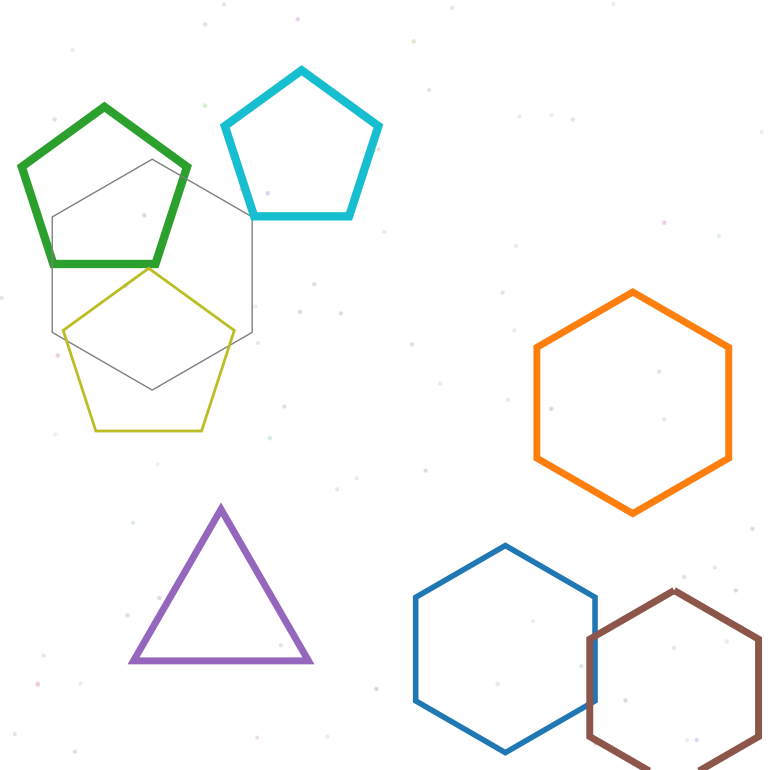[{"shape": "hexagon", "thickness": 2, "radius": 0.67, "center": [0.656, 0.157]}, {"shape": "hexagon", "thickness": 2.5, "radius": 0.72, "center": [0.822, 0.477]}, {"shape": "pentagon", "thickness": 3, "radius": 0.56, "center": [0.136, 0.748]}, {"shape": "triangle", "thickness": 2.5, "radius": 0.66, "center": [0.287, 0.207]}, {"shape": "hexagon", "thickness": 2.5, "radius": 0.63, "center": [0.876, 0.107]}, {"shape": "hexagon", "thickness": 0.5, "radius": 0.75, "center": [0.198, 0.643]}, {"shape": "pentagon", "thickness": 1, "radius": 0.58, "center": [0.193, 0.535]}, {"shape": "pentagon", "thickness": 3, "radius": 0.52, "center": [0.392, 0.804]}]